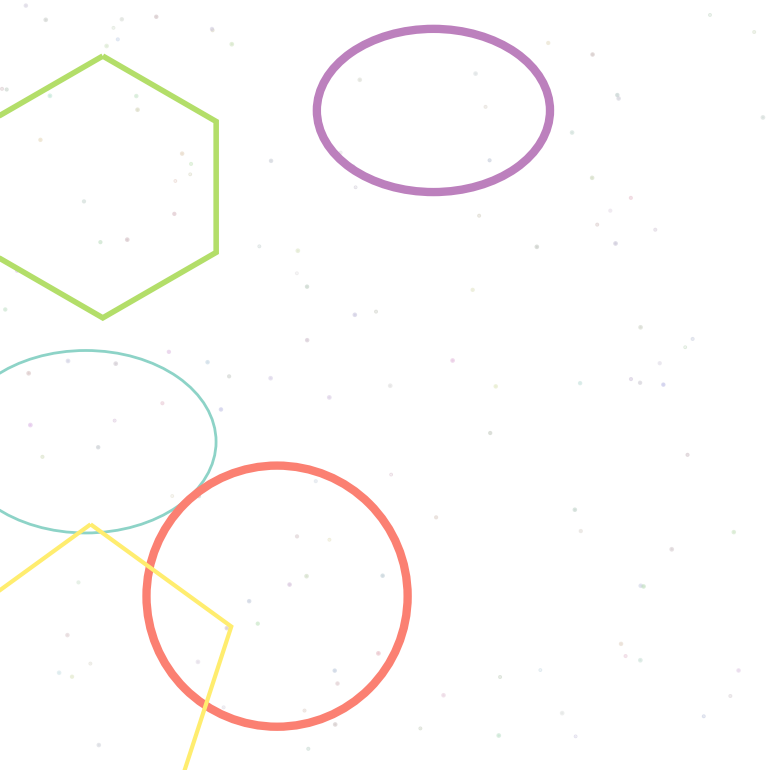[{"shape": "oval", "thickness": 1, "radius": 0.85, "center": [0.111, 0.426]}, {"shape": "circle", "thickness": 3, "radius": 0.85, "center": [0.36, 0.226]}, {"shape": "hexagon", "thickness": 2, "radius": 0.85, "center": [0.134, 0.757]}, {"shape": "oval", "thickness": 3, "radius": 0.76, "center": [0.563, 0.857]}, {"shape": "pentagon", "thickness": 1.5, "radius": 0.96, "center": [0.118, 0.127]}]